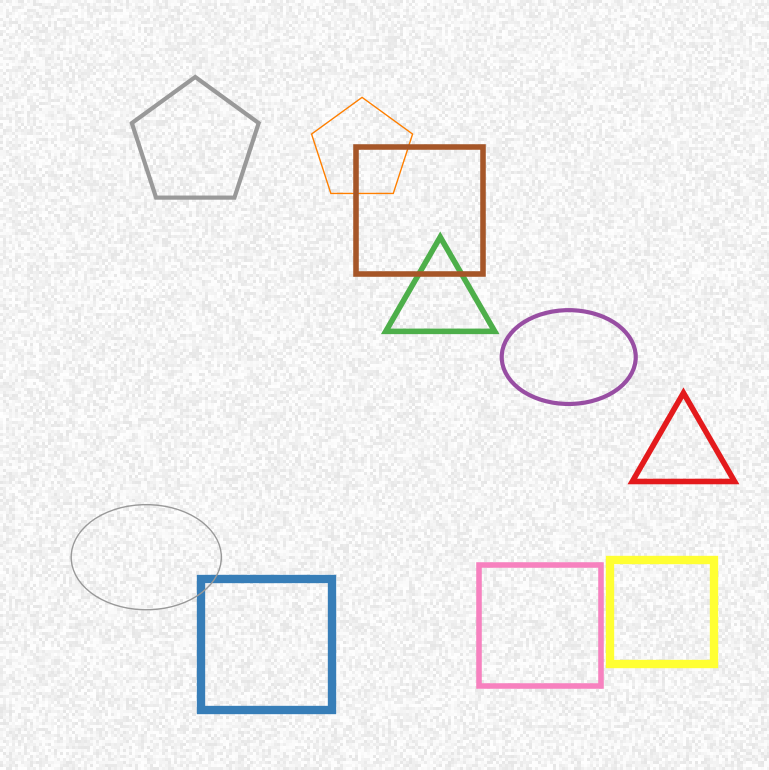[{"shape": "triangle", "thickness": 2, "radius": 0.38, "center": [0.888, 0.413]}, {"shape": "square", "thickness": 3, "radius": 0.43, "center": [0.346, 0.163]}, {"shape": "triangle", "thickness": 2, "radius": 0.41, "center": [0.572, 0.611]}, {"shape": "oval", "thickness": 1.5, "radius": 0.44, "center": [0.739, 0.536]}, {"shape": "pentagon", "thickness": 0.5, "radius": 0.34, "center": [0.47, 0.805]}, {"shape": "square", "thickness": 3, "radius": 0.34, "center": [0.86, 0.205]}, {"shape": "square", "thickness": 2, "radius": 0.41, "center": [0.545, 0.726]}, {"shape": "square", "thickness": 2, "radius": 0.39, "center": [0.701, 0.188]}, {"shape": "oval", "thickness": 0.5, "radius": 0.49, "center": [0.19, 0.276]}, {"shape": "pentagon", "thickness": 1.5, "radius": 0.43, "center": [0.254, 0.813]}]